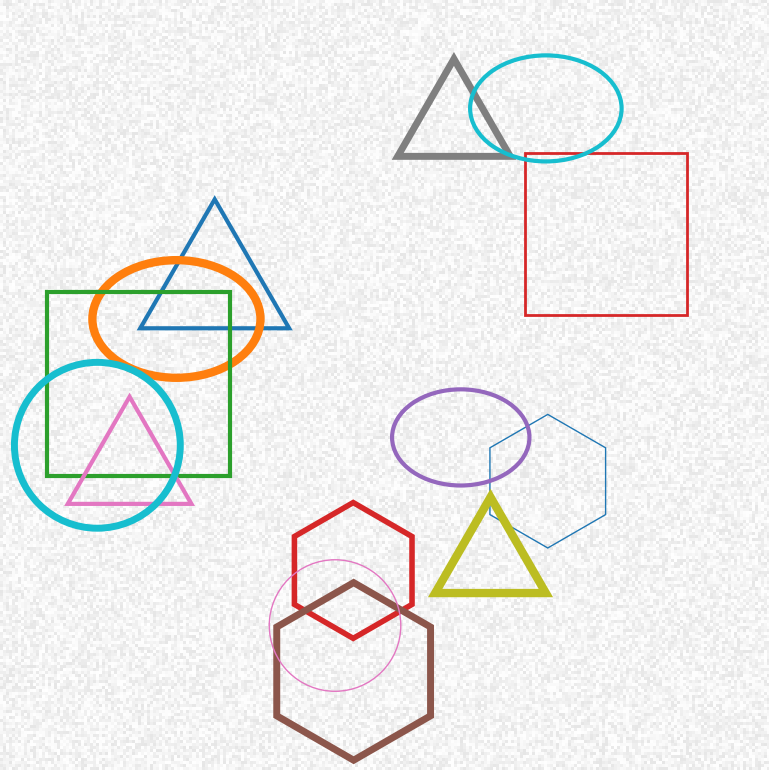[{"shape": "hexagon", "thickness": 0.5, "radius": 0.43, "center": [0.711, 0.375]}, {"shape": "triangle", "thickness": 1.5, "radius": 0.56, "center": [0.279, 0.629]}, {"shape": "oval", "thickness": 3, "radius": 0.55, "center": [0.229, 0.586]}, {"shape": "square", "thickness": 1.5, "radius": 0.6, "center": [0.18, 0.501]}, {"shape": "square", "thickness": 1, "radius": 0.53, "center": [0.787, 0.696]}, {"shape": "hexagon", "thickness": 2, "radius": 0.44, "center": [0.459, 0.259]}, {"shape": "oval", "thickness": 1.5, "radius": 0.45, "center": [0.598, 0.432]}, {"shape": "hexagon", "thickness": 2.5, "radius": 0.58, "center": [0.459, 0.128]}, {"shape": "triangle", "thickness": 1.5, "radius": 0.46, "center": [0.168, 0.392]}, {"shape": "circle", "thickness": 0.5, "radius": 0.43, "center": [0.435, 0.188]}, {"shape": "triangle", "thickness": 2.5, "radius": 0.42, "center": [0.59, 0.839]}, {"shape": "triangle", "thickness": 3, "radius": 0.41, "center": [0.637, 0.271]}, {"shape": "circle", "thickness": 2.5, "radius": 0.54, "center": [0.126, 0.422]}, {"shape": "oval", "thickness": 1.5, "radius": 0.49, "center": [0.709, 0.859]}]